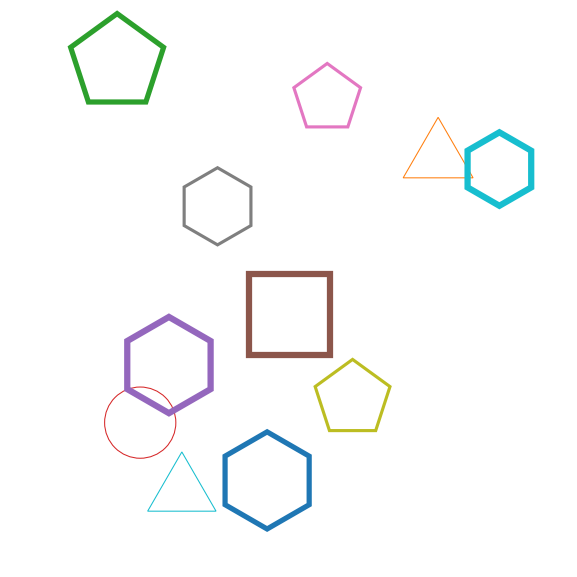[{"shape": "hexagon", "thickness": 2.5, "radius": 0.42, "center": [0.463, 0.167]}, {"shape": "triangle", "thickness": 0.5, "radius": 0.35, "center": [0.759, 0.726]}, {"shape": "pentagon", "thickness": 2.5, "radius": 0.42, "center": [0.203, 0.891]}, {"shape": "circle", "thickness": 0.5, "radius": 0.31, "center": [0.243, 0.267]}, {"shape": "hexagon", "thickness": 3, "radius": 0.42, "center": [0.293, 0.367]}, {"shape": "square", "thickness": 3, "radius": 0.35, "center": [0.502, 0.454]}, {"shape": "pentagon", "thickness": 1.5, "radius": 0.3, "center": [0.567, 0.829]}, {"shape": "hexagon", "thickness": 1.5, "radius": 0.33, "center": [0.377, 0.642]}, {"shape": "pentagon", "thickness": 1.5, "radius": 0.34, "center": [0.611, 0.309]}, {"shape": "triangle", "thickness": 0.5, "radius": 0.34, "center": [0.315, 0.148]}, {"shape": "hexagon", "thickness": 3, "radius": 0.32, "center": [0.865, 0.706]}]